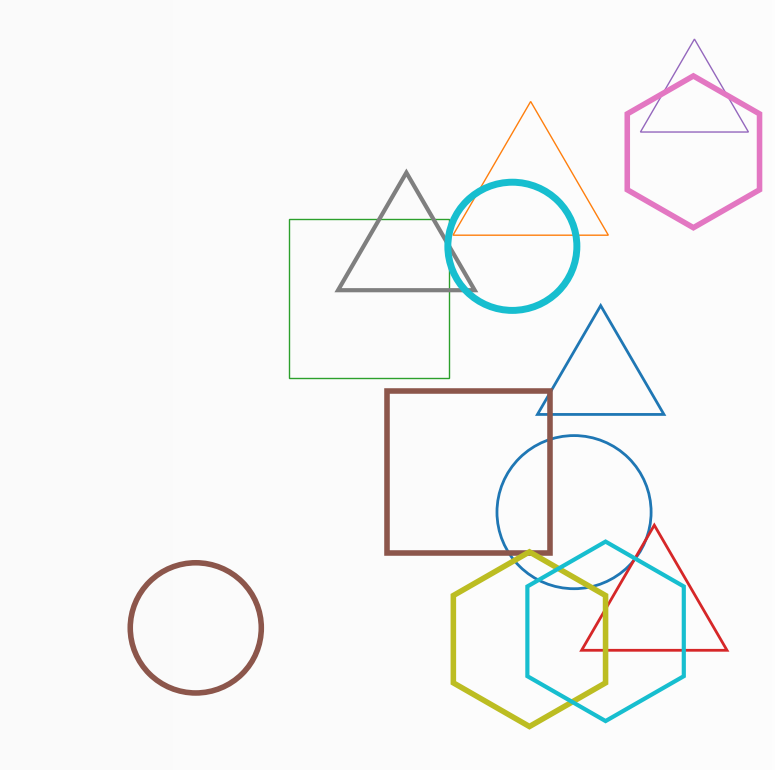[{"shape": "circle", "thickness": 1, "radius": 0.5, "center": [0.741, 0.335]}, {"shape": "triangle", "thickness": 1, "radius": 0.47, "center": [0.775, 0.509]}, {"shape": "triangle", "thickness": 0.5, "radius": 0.58, "center": [0.685, 0.752]}, {"shape": "square", "thickness": 0.5, "radius": 0.52, "center": [0.476, 0.612]}, {"shape": "triangle", "thickness": 1, "radius": 0.54, "center": [0.844, 0.21]}, {"shape": "triangle", "thickness": 0.5, "radius": 0.4, "center": [0.896, 0.869]}, {"shape": "circle", "thickness": 2, "radius": 0.42, "center": [0.253, 0.185]}, {"shape": "square", "thickness": 2, "radius": 0.52, "center": [0.604, 0.387]}, {"shape": "hexagon", "thickness": 2, "radius": 0.49, "center": [0.895, 0.803]}, {"shape": "triangle", "thickness": 1.5, "radius": 0.51, "center": [0.524, 0.674]}, {"shape": "hexagon", "thickness": 2, "radius": 0.57, "center": [0.683, 0.17]}, {"shape": "hexagon", "thickness": 1.5, "radius": 0.58, "center": [0.781, 0.18]}, {"shape": "circle", "thickness": 2.5, "radius": 0.42, "center": [0.661, 0.68]}]